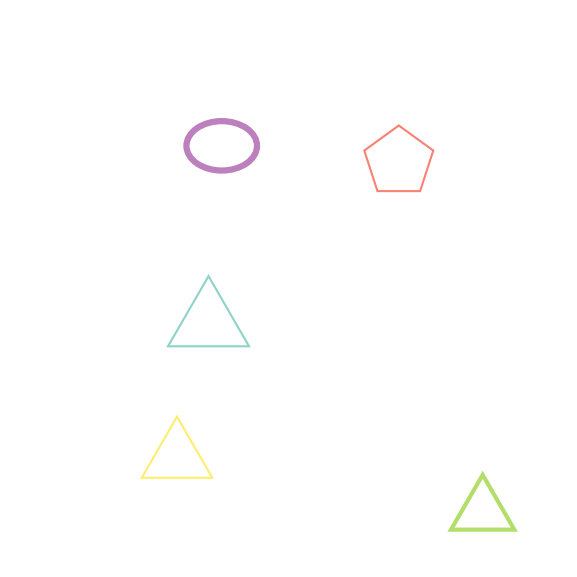[{"shape": "triangle", "thickness": 1, "radius": 0.41, "center": [0.361, 0.44]}, {"shape": "pentagon", "thickness": 1, "radius": 0.31, "center": [0.691, 0.719]}, {"shape": "triangle", "thickness": 2, "radius": 0.32, "center": [0.836, 0.114]}, {"shape": "oval", "thickness": 3, "radius": 0.31, "center": [0.384, 0.747]}, {"shape": "triangle", "thickness": 1, "radius": 0.35, "center": [0.307, 0.207]}]